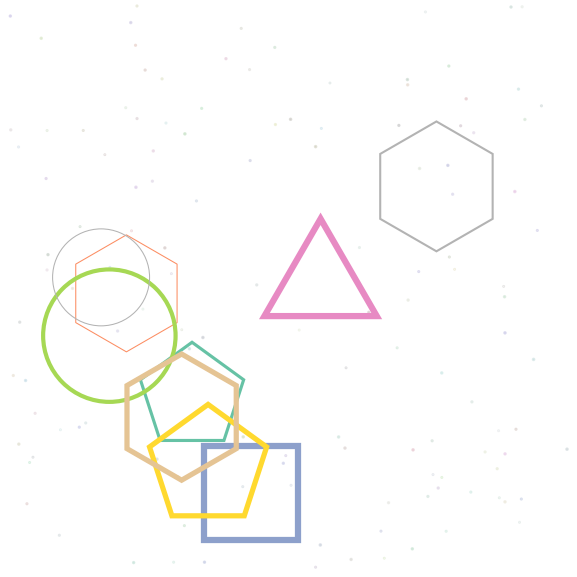[{"shape": "pentagon", "thickness": 1.5, "radius": 0.47, "center": [0.333, 0.312]}, {"shape": "hexagon", "thickness": 0.5, "radius": 0.51, "center": [0.219, 0.491]}, {"shape": "square", "thickness": 3, "radius": 0.4, "center": [0.435, 0.145]}, {"shape": "triangle", "thickness": 3, "radius": 0.56, "center": [0.555, 0.508]}, {"shape": "circle", "thickness": 2, "radius": 0.57, "center": [0.189, 0.418]}, {"shape": "pentagon", "thickness": 2.5, "radius": 0.53, "center": [0.36, 0.192]}, {"shape": "hexagon", "thickness": 2.5, "radius": 0.55, "center": [0.314, 0.277]}, {"shape": "hexagon", "thickness": 1, "radius": 0.56, "center": [0.756, 0.676]}, {"shape": "circle", "thickness": 0.5, "radius": 0.42, "center": [0.175, 0.519]}]